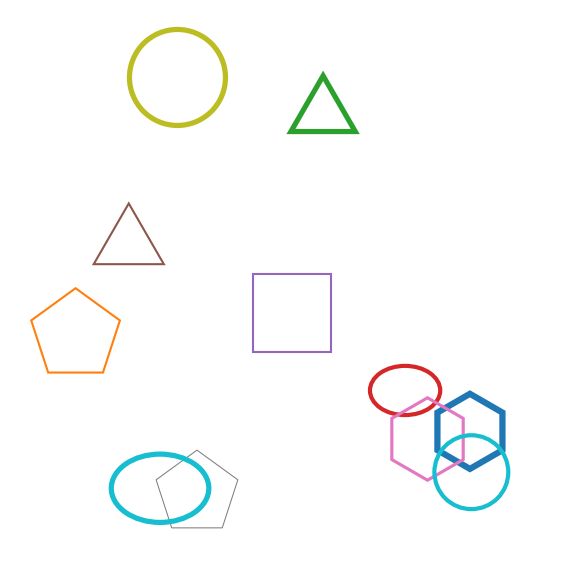[{"shape": "hexagon", "thickness": 3, "radius": 0.33, "center": [0.814, 0.252]}, {"shape": "pentagon", "thickness": 1, "radius": 0.4, "center": [0.131, 0.419]}, {"shape": "triangle", "thickness": 2.5, "radius": 0.32, "center": [0.559, 0.804]}, {"shape": "oval", "thickness": 2, "radius": 0.3, "center": [0.701, 0.323]}, {"shape": "square", "thickness": 1, "radius": 0.34, "center": [0.506, 0.457]}, {"shape": "triangle", "thickness": 1, "radius": 0.35, "center": [0.223, 0.577]}, {"shape": "hexagon", "thickness": 1.5, "radius": 0.36, "center": [0.74, 0.239]}, {"shape": "pentagon", "thickness": 0.5, "radius": 0.37, "center": [0.341, 0.145]}, {"shape": "circle", "thickness": 2.5, "radius": 0.42, "center": [0.307, 0.865]}, {"shape": "oval", "thickness": 2.5, "radius": 0.42, "center": [0.277, 0.154]}, {"shape": "circle", "thickness": 2, "radius": 0.32, "center": [0.816, 0.182]}]